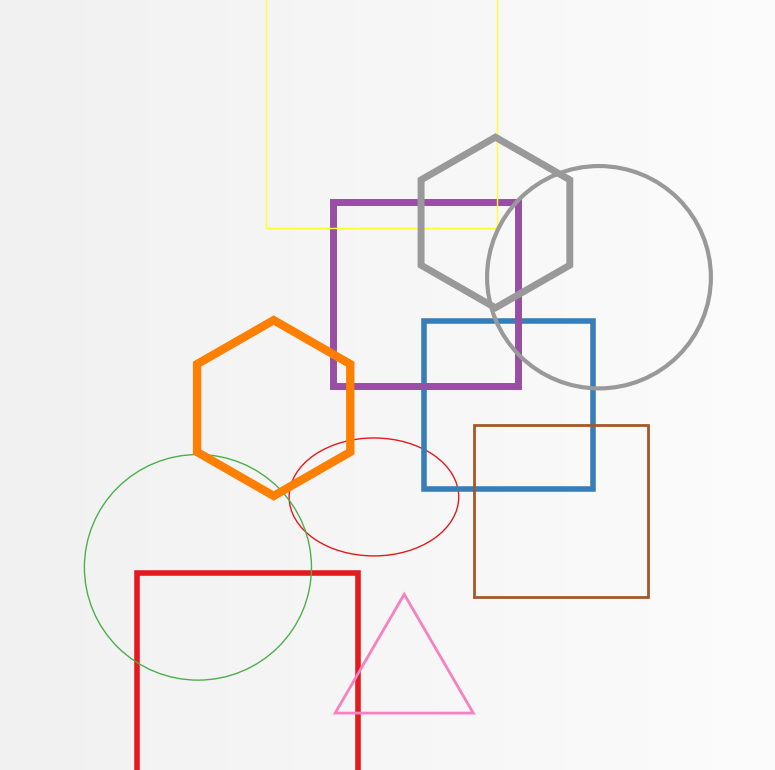[{"shape": "square", "thickness": 2, "radius": 0.71, "center": [0.32, 0.113]}, {"shape": "oval", "thickness": 0.5, "radius": 0.55, "center": [0.482, 0.355]}, {"shape": "square", "thickness": 2, "radius": 0.55, "center": [0.656, 0.474]}, {"shape": "circle", "thickness": 0.5, "radius": 0.73, "center": [0.255, 0.263]}, {"shape": "square", "thickness": 2.5, "radius": 0.6, "center": [0.549, 0.618]}, {"shape": "hexagon", "thickness": 3, "radius": 0.57, "center": [0.353, 0.47]}, {"shape": "square", "thickness": 0.5, "radius": 0.75, "center": [0.492, 0.853]}, {"shape": "square", "thickness": 1, "radius": 0.56, "center": [0.724, 0.336]}, {"shape": "triangle", "thickness": 1, "radius": 0.51, "center": [0.522, 0.125]}, {"shape": "circle", "thickness": 1.5, "radius": 0.72, "center": [0.773, 0.64]}, {"shape": "hexagon", "thickness": 2.5, "radius": 0.55, "center": [0.639, 0.711]}]